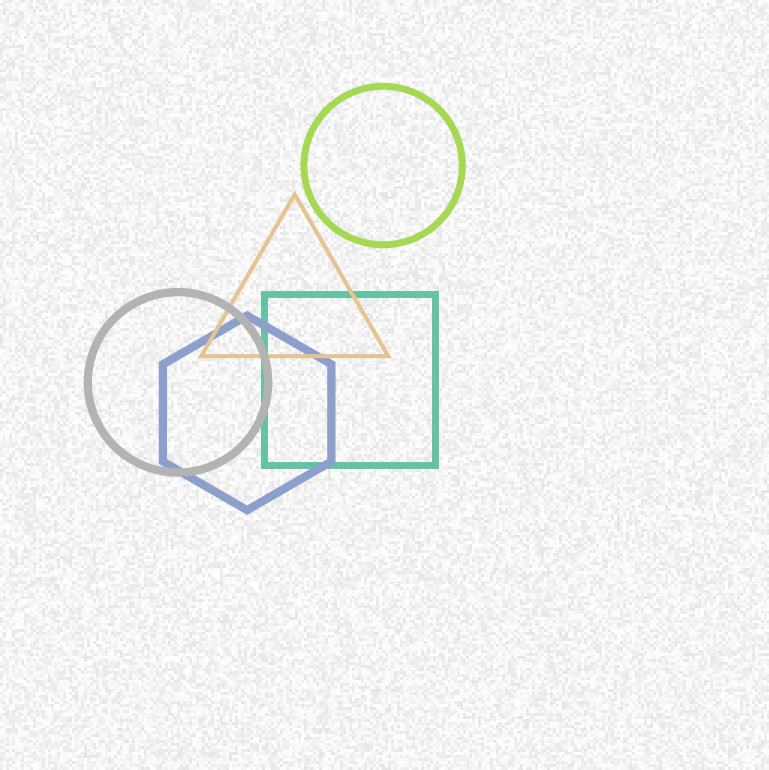[{"shape": "square", "thickness": 2.5, "radius": 0.56, "center": [0.454, 0.507]}, {"shape": "hexagon", "thickness": 3, "radius": 0.63, "center": [0.321, 0.464]}, {"shape": "circle", "thickness": 2.5, "radius": 0.51, "center": [0.498, 0.785]}, {"shape": "triangle", "thickness": 1.5, "radius": 0.7, "center": [0.383, 0.608]}, {"shape": "circle", "thickness": 3, "radius": 0.59, "center": [0.231, 0.503]}]